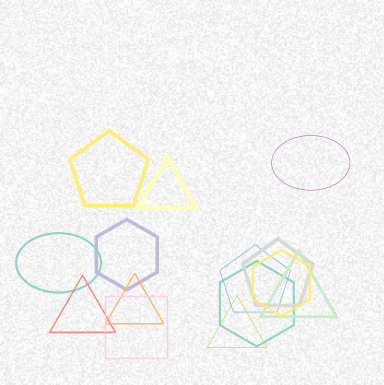[{"shape": "oval", "thickness": 1.5, "radius": 0.55, "center": [0.152, 0.317]}, {"shape": "hexagon", "thickness": 1.5, "radius": 0.55, "center": [0.667, 0.211]}, {"shape": "triangle", "thickness": 3, "radius": 0.43, "center": [0.435, 0.504]}, {"shape": "hexagon", "thickness": 2.5, "radius": 0.46, "center": [0.329, 0.339]}, {"shape": "triangle", "thickness": 1, "radius": 0.49, "center": [0.214, 0.186]}, {"shape": "pentagon", "thickness": 0.5, "radius": 0.48, "center": [0.663, 0.268]}, {"shape": "triangle", "thickness": 1, "radius": 0.44, "center": [0.35, 0.203]}, {"shape": "triangle", "thickness": 0.5, "radius": 0.45, "center": [0.616, 0.143]}, {"shape": "square", "thickness": 1, "radius": 0.4, "center": [0.354, 0.152]}, {"shape": "pentagon", "thickness": 2.5, "radius": 0.48, "center": [0.722, 0.284]}, {"shape": "oval", "thickness": 0.5, "radius": 0.51, "center": [0.807, 0.577]}, {"shape": "triangle", "thickness": 2, "radius": 0.57, "center": [0.776, 0.234]}, {"shape": "hexagon", "thickness": 1.5, "radius": 0.43, "center": [0.731, 0.265]}, {"shape": "pentagon", "thickness": 2.5, "radius": 0.54, "center": [0.284, 0.553]}]